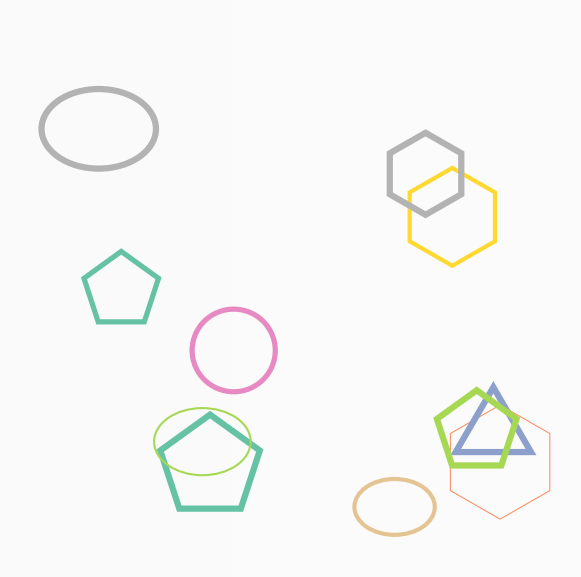[{"shape": "pentagon", "thickness": 2.5, "radius": 0.34, "center": [0.209, 0.496]}, {"shape": "pentagon", "thickness": 3, "radius": 0.45, "center": [0.361, 0.191]}, {"shape": "hexagon", "thickness": 0.5, "radius": 0.49, "center": [0.86, 0.199]}, {"shape": "triangle", "thickness": 3, "radius": 0.37, "center": [0.849, 0.254]}, {"shape": "circle", "thickness": 2.5, "radius": 0.36, "center": [0.402, 0.392]}, {"shape": "pentagon", "thickness": 3, "radius": 0.36, "center": [0.82, 0.251]}, {"shape": "oval", "thickness": 1, "radius": 0.42, "center": [0.348, 0.234]}, {"shape": "hexagon", "thickness": 2, "radius": 0.42, "center": [0.778, 0.624]}, {"shape": "oval", "thickness": 2, "radius": 0.35, "center": [0.679, 0.121]}, {"shape": "oval", "thickness": 3, "radius": 0.49, "center": [0.17, 0.776]}, {"shape": "hexagon", "thickness": 3, "radius": 0.35, "center": [0.732, 0.698]}]